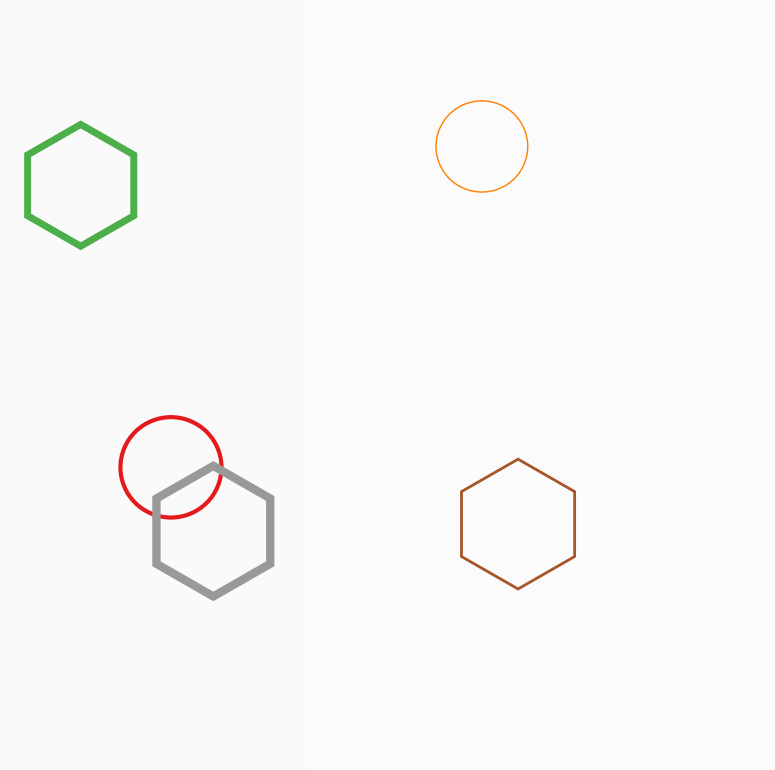[{"shape": "circle", "thickness": 1.5, "radius": 0.33, "center": [0.221, 0.393]}, {"shape": "hexagon", "thickness": 2.5, "radius": 0.4, "center": [0.104, 0.759]}, {"shape": "circle", "thickness": 0.5, "radius": 0.3, "center": [0.622, 0.81]}, {"shape": "hexagon", "thickness": 1, "radius": 0.42, "center": [0.668, 0.319]}, {"shape": "hexagon", "thickness": 3, "radius": 0.42, "center": [0.275, 0.31]}]